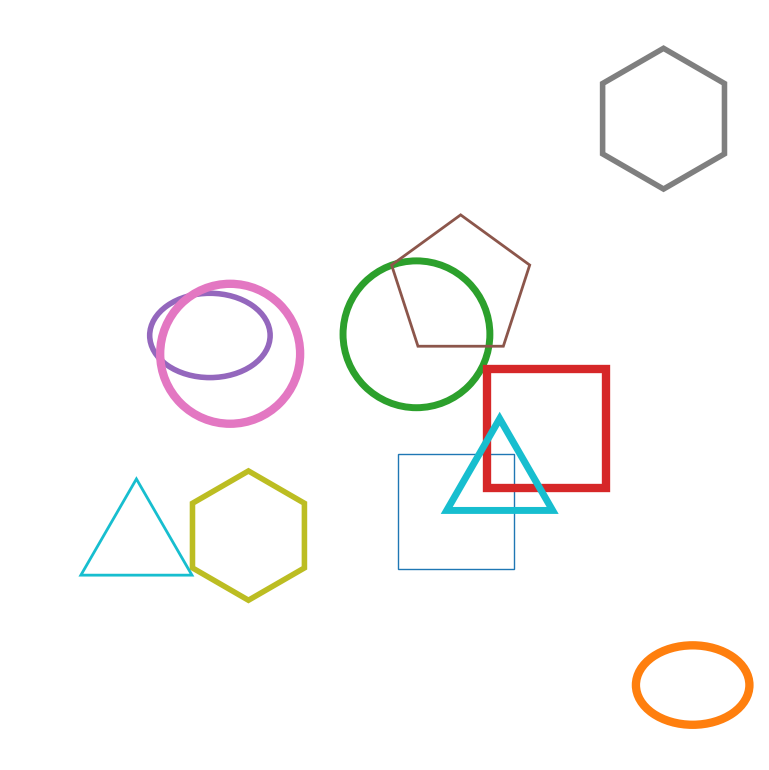[{"shape": "square", "thickness": 0.5, "radius": 0.37, "center": [0.592, 0.336]}, {"shape": "oval", "thickness": 3, "radius": 0.37, "center": [0.9, 0.11]}, {"shape": "circle", "thickness": 2.5, "radius": 0.48, "center": [0.541, 0.566]}, {"shape": "square", "thickness": 3, "radius": 0.39, "center": [0.71, 0.444]}, {"shape": "oval", "thickness": 2, "radius": 0.39, "center": [0.273, 0.564]}, {"shape": "pentagon", "thickness": 1, "radius": 0.47, "center": [0.598, 0.627]}, {"shape": "circle", "thickness": 3, "radius": 0.45, "center": [0.299, 0.541]}, {"shape": "hexagon", "thickness": 2, "radius": 0.46, "center": [0.862, 0.846]}, {"shape": "hexagon", "thickness": 2, "radius": 0.42, "center": [0.323, 0.304]}, {"shape": "triangle", "thickness": 2.5, "radius": 0.4, "center": [0.649, 0.377]}, {"shape": "triangle", "thickness": 1, "radius": 0.42, "center": [0.177, 0.295]}]